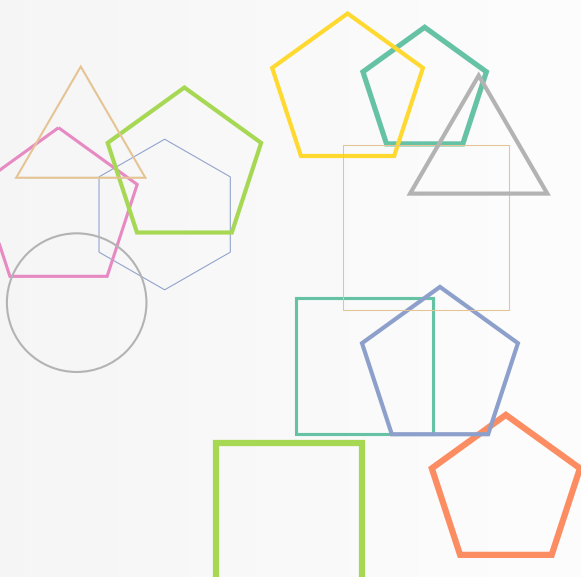[{"shape": "square", "thickness": 1.5, "radius": 0.59, "center": [0.626, 0.365]}, {"shape": "pentagon", "thickness": 2.5, "radius": 0.56, "center": [0.731, 0.84]}, {"shape": "pentagon", "thickness": 3, "radius": 0.67, "center": [0.87, 0.147]}, {"shape": "hexagon", "thickness": 0.5, "radius": 0.65, "center": [0.283, 0.628]}, {"shape": "pentagon", "thickness": 2, "radius": 0.71, "center": [0.757, 0.361]}, {"shape": "pentagon", "thickness": 1.5, "radius": 0.71, "center": [0.101, 0.636]}, {"shape": "pentagon", "thickness": 2, "radius": 0.69, "center": [0.317, 0.709]}, {"shape": "square", "thickness": 3, "radius": 0.63, "center": [0.498, 0.106]}, {"shape": "pentagon", "thickness": 2, "radius": 0.68, "center": [0.598, 0.839]}, {"shape": "square", "thickness": 0.5, "radius": 0.71, "center": [0.733, 0.606]}, {"shape": "triangle", "thickness": 1, "radius": 0.64, "center": [0.139, 0.756]}, {"shape": "triangle", "thickness": 2, "radius": 0.68, "center": [0.824, 0.732]}, {"shape": "circle", "thickness": 1, "radius": 0.6, "center": [0.132, 0.475]}]